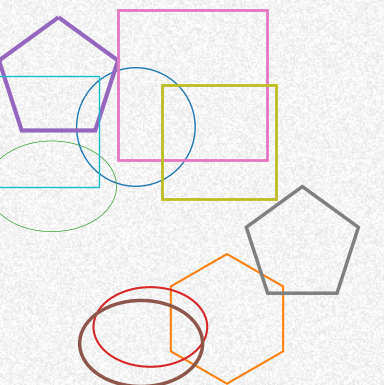[{"shape": "circle", "thickness": 1, "radius": 0.77, "center": [0.353, 0.67]}, {"shape": "hexagon", "thickness": 1.5, "radius": 0.84, "center": [0.59, 0.172]}, {"shape": "oval", "thickness": 0.5, "radius": 0.84, "center": [0.134, 0.516]}, {"shape": "oval", "thickness": 1.5, "radius": 0.74, "center": [0.391, 0.151]}, {"shape": "pentagon", "thickness": 3, "radius": 0.81, "center": [0.152, 0.793]}, {"shape": "oval", "thickness": 2.5, "radius": 0.8, "center": [0.367, 0.108]}, {"shape": "square", "thickness": 2, "radius": 0.97, "center": [0.5, 0.779]}, {"shape": "pentagon", "thickness": 2.5, "radius": 0.77, "center": [0.785, 0.362]}, {"shape": "square", "thickness": 2, "radius": 0.74, "center": [0.568, 0.631]}, {"shape": "square", "thickness": 1, "radius": 0.72, "center": [0.113, 0.658]}]